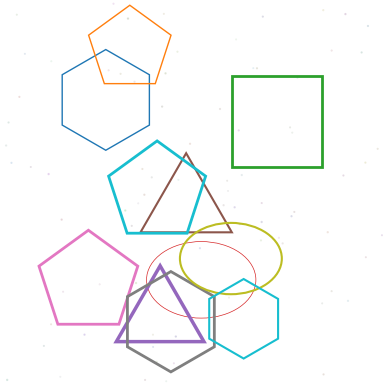[{"shape": "hexagon", "thickness": 1, "radius": 0.65, "center": [0.275, 0.741]}, {"shape": "pentagon", "thickness": 1, "radius": 0.56, "center": [0.337, 0.874]}, {"shape": "square", "thickness": 2, "radius": 0.59, "center": [0.719, 0.684]}, {"shape": "oval", "thickness": 0.5, "radius": 0.71, "center": [0.523, 0.273]}, {"shape": "triangle", "thickness": 2.5, "radius": 0.66, "center": [0.416, 0.178]}, {"shape": "triangle", "thickness": 1.5, "radius": 0.68, "center": [0.484, 0.465]}, {"shape": "pentagon", "thickness": 2, "radius": 0.67, "center": [0.23, 0.267]}, {"shape": "hexagon", "thickness": 2, "radius": 0.65, "center": [0.444, 0.164]}, {"shape": "oval", "thickness": 1.5, "radius": 0.66, "center": [0.6, 0.328]}, {"shape": "hexagon", "thickness": 1.5, "radius": 0.52, "center": [0.633, 0.172]}, {"shape": "pentagon", "thickness": 2, "radius": 0.66, "center": [0.408, 0.501]}]